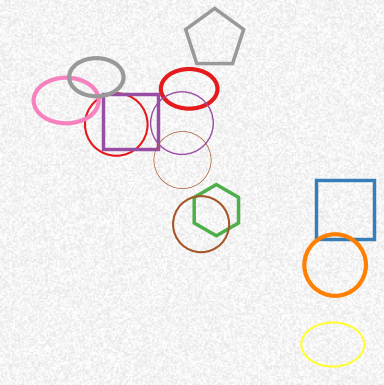[{"shape": "circle", "thickness": 1.5, "radius": 0.41, "center": [0.302, 0.677]}, {"shape": "oval", "thickness": 3, "radius": 0.37, "center": [0.491, 0.769]}, {"shape": "square", "thickness": 2.5, "radius": 0.38, "center": [0.895, 0.456]}, {"shape": "hexagon", "thickness": 2.5, "radius": 0.33, "center": [0.562, 0.454]}, {"shape": "circle", "thickness": 1, "radius": 0.41, "center": [0.473, 0.68]}, {"shape": "square", "thickness": 2.5, "radius": 0.35, "center": [0.34, 0.684]}, {"shape": "circle", "thickness": 3, "radius": 0.4, "center": [0.871, 0.312]}, {"shape": "oval", "thickness": 1.5, "radius": 0.41, "center": [0.864, 0.105]}, {"shape": "circle", "thickness": 1.5, "radius": 0.36, "center": [0.522, 0.418]}, {"shape": "circle", "thickness": 0.5, "radius": 0.37, "center": [0.474, 0.584]}, {"shape": "oval", "thickness": 3, "radius": 0.42, "center": [0.172, 0.739]}, {"shape": "pentagon", "thickness": 2.5, "radius": 0.4, "center": [0.558, 0.899]}, {"shape": "oval", "thickness": 3, "radius": 0.35, "center": [0.25, 0.799]}]